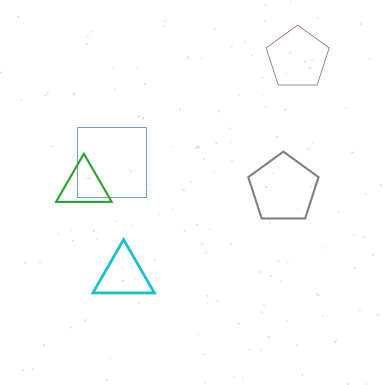[{"shape": "square", "thickness": 0.5, "radius": 0.45, "center": [0.29, 0.579]}, {"shape": "triangle", "thickness": 1.5, "radius": 0.42, "center": [0.218, 0.517]}, {"shape": "pentagon", "thickness": 0.5, "radius": 0.43, "center": [0.773, 0.849]}, {"shape": "pentagon", "thickness": 1.5, "radius": 0.48, "center": [0.736, 0.51]}, {"shape": "triangle", "thickness": 2, "radius": 0.46, "center": [0.321, 0.285]}]